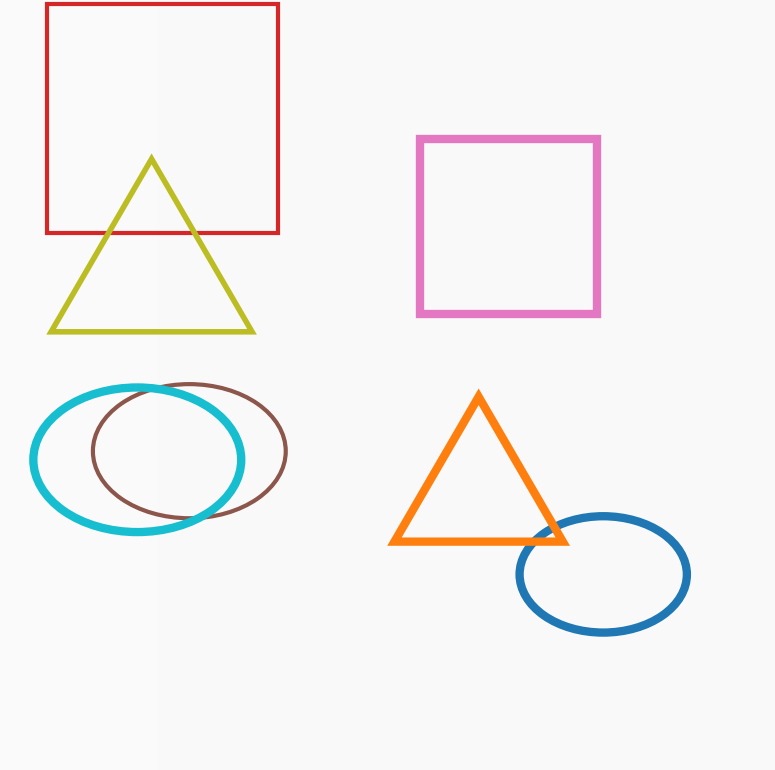[{"shape": "oval", "thickness": 3, "radius": 0.54, "center": [0.778, 0.254]}, {"shape": "triangle", "thickness": 3, "radius": 0.63, "center": [0.618, 0.359]}, {"shape": "square", "thickness": 1.5, "radius": 0.75, "center": [0.21, 0.846]}, {"shape": "oval", "thickness": 1.5, "radius": 0.62, "center": [0.244, 0.414]}, {"shape": "square", "thickness": 3, "radius": 0.57, "center": [0.656, 0.706]}, {"shape": "triangle", "thickness": 2, "radius": 0.75, "center": [0.196, 0.644]}, {"shape": "oval", "thickness": 3, "radius": 0.67, "center": [0.177, 0.403]}]